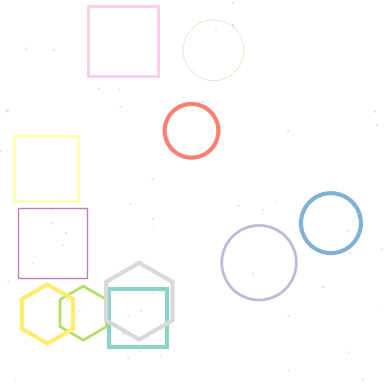[{"shape": "square", "thickness": 3, "radius": 0.38, "center": [0.358, 0.175]}, {"shape": "square", "thickness": 2, "radius": 0.42, "center": [0.119, 0.562]}, {"shape": "circle", "thickness": 2, "radius": 0.48, "center": [0.673, 0.318]}, {"shape": "circle", "thickness": 3, "radius": 0.35, "center": [0.497, 0.66]}, {"shape": "circle", "thickness": 3, "radius": 0.39, "center": [0.86, 0.42]}, {"shape": "hexagon", "thickness": 2, "radius": 0.35, "center": [0.216, 0.187]}, {"shape": "square", "thickness": 2, "radius": 0.46, "center": [0.32, 0.894]}, {"shape": "hexagon", "thickness": 3, "radius": 0.5, "center": [0.362, 0.218]}, {"shape": "square", "thickness": 1, "radius": 0.45, "center": [0.136, 0.369]}, {"shape": "circle", "thickness": 0.5, "radius": 0.4, "center": [0.554, 0.869]}, {"shape": "hexagon", "thickness": 3, "radius": 0.38, "center": [0.123, 0.184]}]